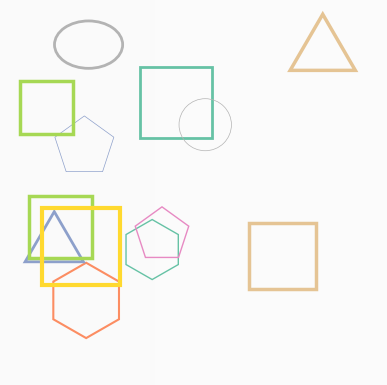[{"shape": "square", "thickness": 2, "radius": 0.46, "center": [0.454, 0.735]}, {"shape": "hexagon", "thickness": 1, "radius": 0.39, "center": [0.393, 0.352]}, {"shape": "hexagon", "thickness": 1.5, "radius": 0.49, "center": [0.222, 0.22]}, {"shape": "triangle", "thickness": 2, "radius": 0.43, "center": [0.14, 0.363]}, {"shape": "pentagon", "thickness": 0.5, "radius": 0.4, "center": [0.218, 0.619]}, {"shape": "pentagon", "thickness": 1, "radius": 0.36, "center": [0.418, 0.39]}, {"shape": "square", "thickness": 2.5, "radius": 0.4, "center": [0.157, 0.41]}, {"shape": "square", "thickness": 2.5, "radius": 0.34, "center": [0.12, 0.721]}, {"shape": "square", "thickness": 3, "radius": 0.5, "center": [0.21, 0.361]}, {"shape": "square", "thickness": 2.5, "radius": 0.43, "center": [0.729, 0.335]}, {"shape": "triangle", "thickness": 2.5, "radius": 0.49, "center": [0.833, 0.866]}, {"shape": "oval", "thickness": 2, "radius": 0.44, "center": [0.229, 0.884]}, {"shape": "circle", "thickness": 0.5, "radius": 0.34, "center": [0.53, 0.676]}]